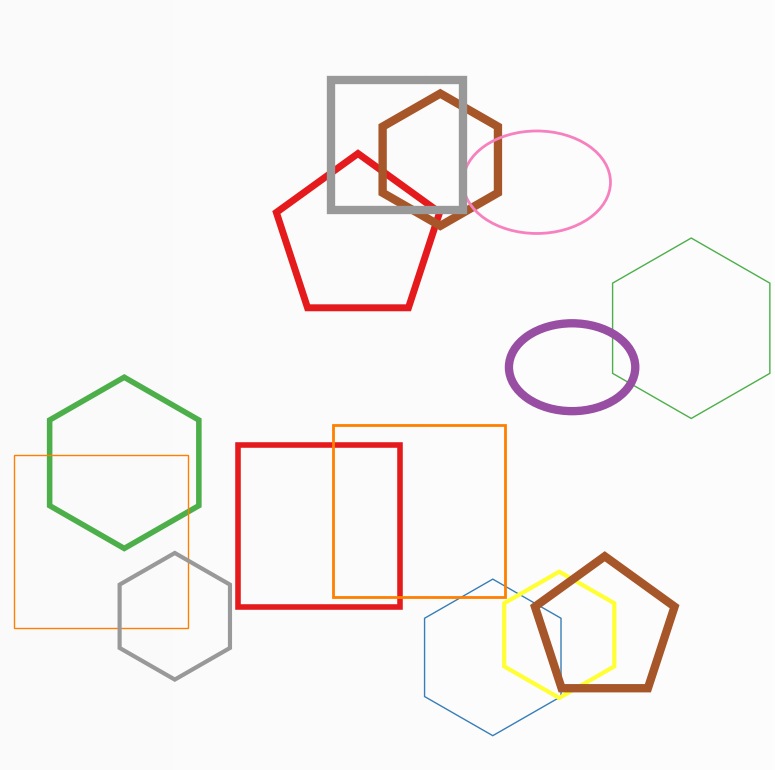[{"shape": "pentagon", "thickness": 2.5, "radius": 0.55, "center": [0.462, 0.69]}, {"shape": "square", "thickness": 2, "radius": 0.52, "center": [0.412, 0.317]}, {"shape": "hexagon", "thickness": 0.5, "radius": 0.51, "center": [0.636, 0.146]}, {"shape": "hexagon", "thickness": 2, "radius": 0.56, "center": [0.16, 0.399]}, {"shape": "hexagon", "thickness": 0.5, "radius": 0.59, "center": [0.892, 0.574]}, {"shape": "oval", "thickness": 3, "radius": 0.41, "center": [0.738, 0.523]}, {"shape": "square", "thickness": 0.5, "radius": 0.56, "center": [0.13, 0.297]}, {"shape": "square", "thickness": 1, "radius": 0.56, "center": [0.541, 0.337]}, {"shape": "hexagon", "thickness": 1.5, "radius": 0.41, "center": [0.722, 0.176]}, {"shape": "pentagon", "thickness": 3, "radius": 0.47, "center": [0.78, 0.183]}, {"shape": "hexagon", "thickness": 3, "radius": 0.43, "center": [0.568, 0.793]}, {"shape": "oval", "thickness": 1, "radius": 0.48, "center": [0.693, 0.763]}, {"shape": "hexagon", "thickness": 1.5, "radius": 0.41, "center": [0.226, 0.2]}, {"shape": "square", "thickness": 3, "radius": 0.42, "center": [0.512, 0.812]}]